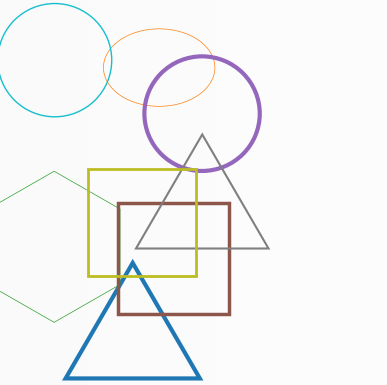[{"shape": "triangle", "thickness": 3, "radius": 1.0, "center": [0.342, 0.117]}, {"shape": "oval", "thickness": 0.5, "radius": 0.72, "center": [0.411, 0.824]}, {"shape": "hexagon", "thickness": 0.5, "radius": 0.98, "center": [0.14, 0.359]}, {"shape": "circle", "thickness": 3, "radius": 0.74, "center": [0.521, 0.705]}, {"shape": "square", "thickness": 2.5, "radius": 0.72, "center": [0.448, 0.33]}, {"shape": "triangle", "thickness": 1.5, "radius": 0.99, "center": [0.522, 0.453]}, {"shape": "square", "thickness": 2, "radius": 0.69, "center": [0.366, 0.422]}, {"shape": "circle", "thickness": 1, "radius": 0.74, "center": [0.141, 0.844]}]